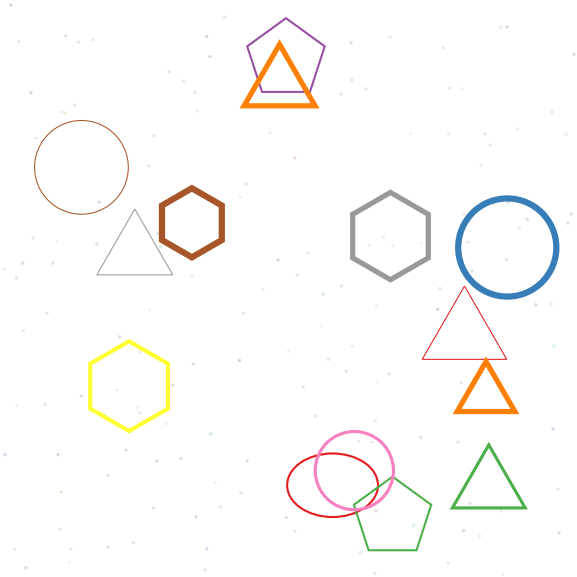[{"shape": "oval", "thickness": 1, "radius": 0.39, "center": [0.576, 0.159]}, {"shape": "triangle", "thickness": 0.5, "radius": 0.42, "center": [0.804, 0.419]}, {"shape": "circle", "thickness": 3, "radius": 0.42, "center": [0.878, 0.571]}, {"shape": "triangle", "thickness": 1.5, "radius": 0.36, "center": [0.846, 0.156]}, {"shape": "pentagon", "thickness": 1, "radius": 0.35, "center": [0.68, 0.103]}, {"shape": "pentagon", "thickness": 1, "radius": 0.35, "center": [0.495, 0.897]}, {"shape": "triangle", "thickness": 2.5, "radius": 0.29, "center": [0.842, 0.315]}, {"shape": "triangle", "thickness": 2.5, "radius": 0.35, "center": [0.484, 0.851]}, {"shape": "hexagon", "thickness": 2, "radius": 0.39, "center": [0.224, 0.33]}, {"shape": "hexagon", "thickness": 3, "radius": 0.3, "center": [0.332, 0.613]}, {"shape": "circle", "thickness": 0.5, "radius": 0.41, "center": [0.141, 0.709]}, {"shape": "circle", "thickness": 1.5, "radius": 0.34, "center": [0.614, 0.184]}, {"shape": "hexagon", "thickness": 2.5, "radius": 0.38, "center": [0.676, 0.59]}, {"shape": "triangle", "thickness": 0.5, "radius": 0.38, "center": [0.233, 0.561]}]